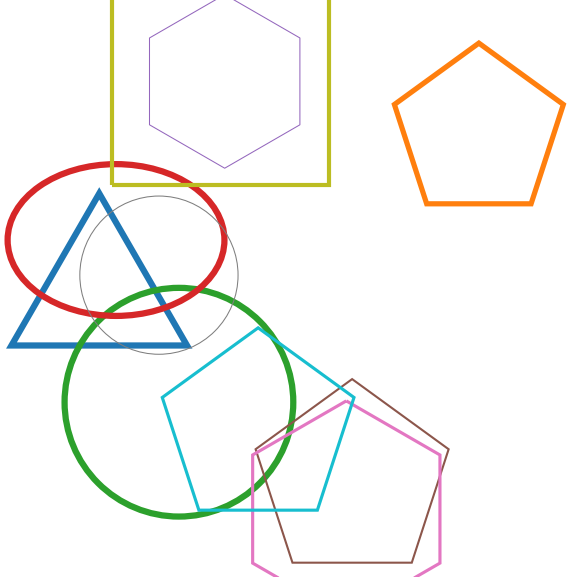[{"shape": "triangle", "thickness": 3, "radius": 0.88, "center": [0.172, 0.489]}, {"shape": "pentagon", "thickness": 2.5, "radius": 0.77, "center": [0.829, 0.771]}, {"shape": "circle", "thickness": 3, "radius": 0.99, "center": [0.31, 0.303]}, {"shape": "oval", "thickness": 3, "radius": 0.94, "center": [0.201, 0.584]}, {"shape": "hexagon", "thickness": 0.5, "radius": 0.75, "center": [0.389, 0.858]}, {"shape": "pentagon", "thickness": 1, "radius": 0.88, "center": [0.61, 0.167]}, {"shape": "hexagon", "thickness": 1.5, "radius": 0.94, "center": [0.6, 0.118]}, {"shape": "circle", "thickness": 0.5, "radius": 0.68, "center": [0.275, 0.523]}, {"shape": "square", "thickness": 2, "radius": 0.94, "center": [0.382, 0.867]}, {"shape": "pentagon", "thickness": 1.5, "radius": 0.87, "center": [0.447, 0.257]}]